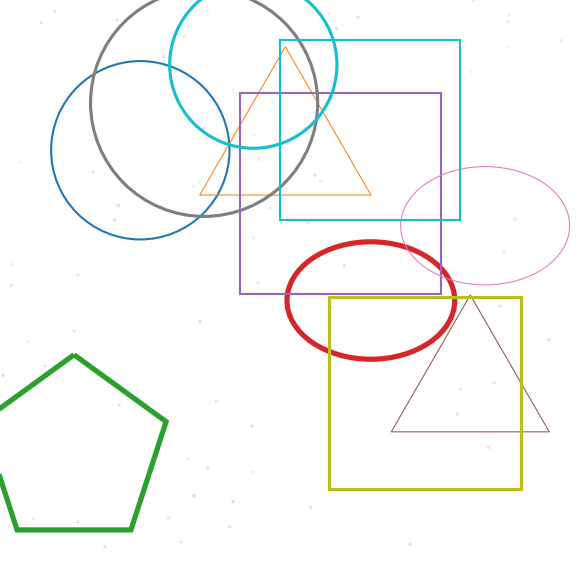[{"shape": "circle", "thickness": 1, "radius": 0.77, "center": [0.243, 0.739]}, {"shape": "triangle", "thickness": 0.5, "radius": 0.86, "center": [0.494, 0.747]}, {"shape": "pentagon", "thickness": 2.5, "radius": 0.84, "center": [0.128, 0.217]}, {"shape": "oval", "thickness": 2.5, "radius": 0.73, "center": [0.642, 0.479]}, {"shape": "square", "thickness": 1, "radius": 0.87, "center": [0.59, 0.664]}, {"shape": "triangle", "thickness": 0.5, "radius": 0.79, "center": [0.814, 0.33]}, {"shape": "oval", "thickness": 0.5, "radius": 0.73, "center": [0.84, 0.608]}, {"shape": "circle", "thickness": 1.5, "radius": 0.98, "center": [0.353, 0.821]}, {"shape": "square", "thickness": 1.5, "radius": 0.83, "center": [0.736, 0.318]}, {"shape": "circle", "thickness": 1.5, "radius": 0.72, "center": [0.439, 0.887]}, {"shape": "square", "thickness": 1, "radius": 0.78, "center": [0.641, 0.774]}]